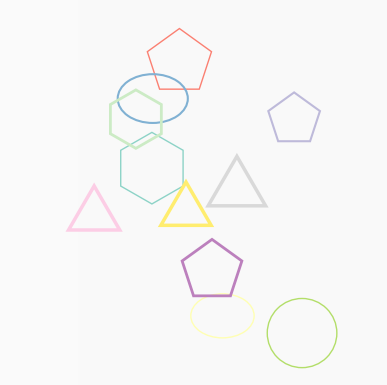[{"shape": "hexagon", "thickness": 1, "radius": 0.46, "center": [0.392, 0.563]}, {"shape": "oval", "thickness": 1, "radius": 0.41, "center": [0.574, 0.18]}, {"shape": "pentagon", "thickness": 1.5, "radius": 0.35, "center": [0.759, 0.69]}, {"shape": "pentagon", "thickness": 1, "radius": 0.44, "center": [0.463, 0.839]}, {"shape": "oval", "thickness": 1.5, "radius": 0.45, "center": [0.394, 0.744]}, {"shape": "circle", "thickness": 1, "radius": 0.45, "center": [0.779, 0.135]}, {"shape": "triangle", "thickness": 2.5, "radius": 0.38, "center": [0.243, 0.441]}, {"shape": "triangle", "thickness": 2.5, "radius": 0.43, "center": [0.611, 0.508]}, {"shape": "pentagon", "thickness": 2, "radius": 0.41, "center": [0.547, 0.297]}, {"shape": "hexagon", "thickness": 2, "radius": 0.38, "center": [0.351, 0.691]}, {"shape": "triangle", "thickness": 2.5, "radius": 0.37, "center": [0.48, 0.452]}]